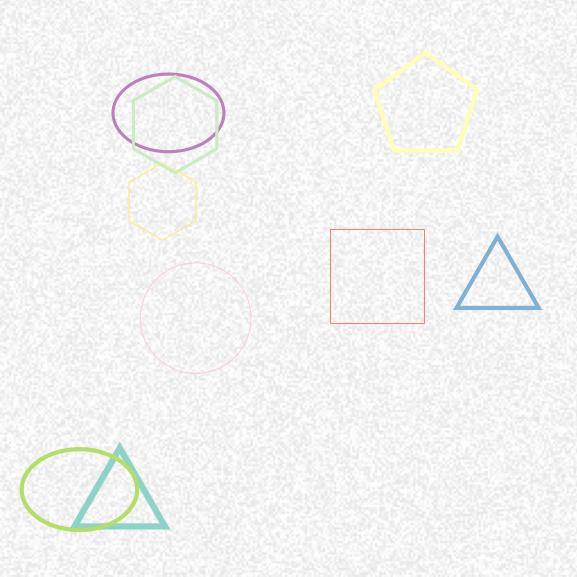[{"shape": "triangle", "thickness": 3, "radius": 0.45, "center": [0.207, 0.133]}, {"shape": "pentagon", "thickness": 2, "radius": 0.47, "center": [0.737, 0.814]}, {"shape": "square", "thickness": 0.5, "radius": 0.41, "center": [0.653, 0.521]}, {"shape": "triangle", "thickness": 2, "radius": 0.41, "center": [0.862, 0.507]}, {"shape": "oval", "thickness": 2, "radius": 0.5, "center": [0.138, 0.151]}, {"shape": "circle", "thickness": 0.5, "radius": 0.48, "center": [0.339, 0.448]}, {"shape": "oval", "thickness": 1.5, "radius": 0.48, "center": [0.292, 0.804]}, {"shape": "hexagon", "thickness": 1.5, "radius": 0.42, "center": [0.303, 0.783]}, {"shape": "hexagon", "thickness": 0.5, "radius": 0.33, "center": [0.282, 0.65]}]